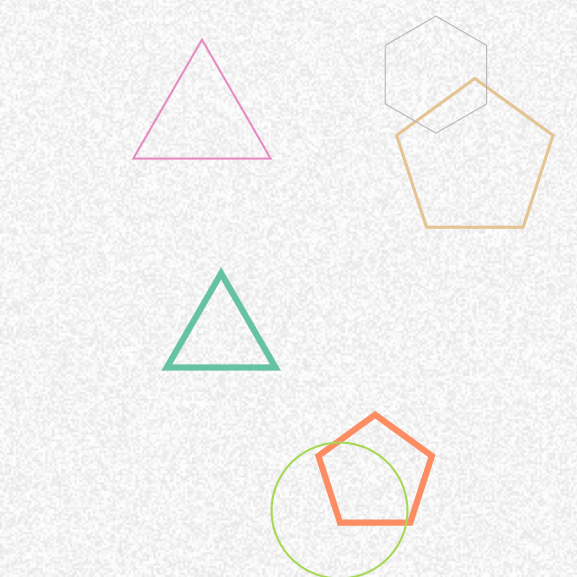[{"shape": "triangle", "thickness": 3, "radius": 0.54, "center": [0.383, 0.417]}, {"shape": "pentagon", "thickness": 3, "radius": 0.52, "center": [0.65, 0.178]}, {"shape": "triangle", "thickness": 1, "radius": 0.69, "center": [0.35, 0.793]}, {"shape": "circle", "thickness": 1, "radius": 0.59, "center": [0.588, 0.115]}, {"shape": "pentagon", "thickness": 1.5, "radius": 0.71, "center": [0.822, 0.721]}, {"shape": "hexagon", "thickness": 0.5, "radius": 0.51, "center": [0.755, 0.87]}]